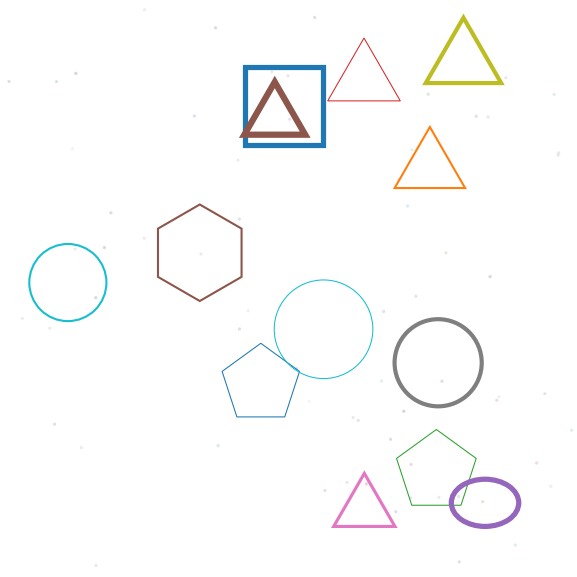[{"shape": "pentagon", "thickness": 0.5, "radius": 0.35, "center": [0.452, 0.334]}, {"shape": "square", "thickness": 2.5, "radius": 0.34, "center": [0.492, 0.815]}, {"shape": "triangle", "thickness": 1, "radius": 0.35, "center": [0.744, 0.709]}, {"shape": "pentagon", "thickness": 0.5, "radius": 0.36, "center": [0.756, 0.183]}, {"shape": "triangle", "thickness": 0.5, "radius": 0.36, "center": [0.63, 0.861]}, {"shape": "oval", "thickness": 2.5, "radius": 0.29, "center": [0.84, 0.128]}, {"shape": "triangle", "thickness": 3, "radius": 0.3, "center": [0.476, 0.796]}, {"shape": "hexagon", "thickness": 1, "radius": 0.42, "center": [0.346, 0.561]}, {"shape": "triangle", "thickness": 1.5, "radius": 0.31, "center": [0.631, 0.118]}, {"shape": "circle", "thickness": 2, "radius": 0.38, "center": [0.759, 0.371]}, {"shape": "triangle", "thickness": 2, "radius": 0.38, "center": [0.803, 0.893]}, {"shape": "circle", "thickness": 1, "radius": 0.33, "center": [0.118, 0.51]}, {"shape": "circle", "thickness": 0.5, "radius": 0.43, "center": [0.56, 0.429]}]